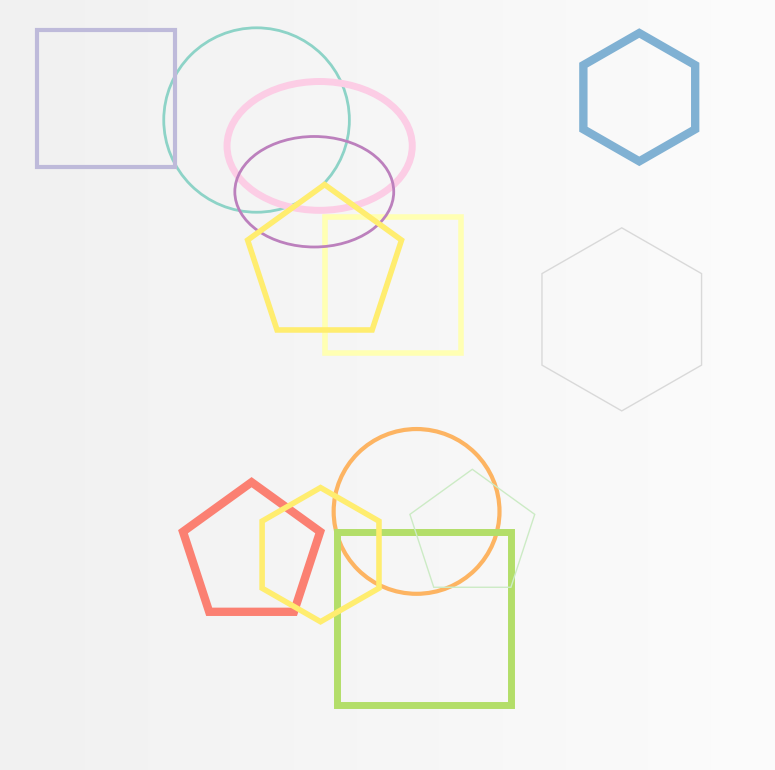[{"shape": "circle", "thickness": 1, "radius": 0.6, "center": [0.331, 0.844]}, {"shape": "square", "thickness": 2, "radius": 0.44, "center": [0.507, 0.63]}, {"shape": "square", "thickness": 1.5, "radius": 0.45, "center": [0.137, 0.872]}, {"shape": "pentagon", "thickness": 3, "radius": 0.47, "center": [0.325, 0.281]}, {"shape": "hexagon", "thickness": 3, "radius": 0.42, "center": [0.825, 0.874]}, {"shape": "circle", "thickness": 1.5, "radius": 0.53, "center": [0.538, 0.336]}, {"shape": "square", "thickness": 2.5, "radius": 0.56, "center": [0.547, 0.197]}, {"shape": "oval", "thickness": 2.5, "radius": 0.6, "center": [0.412, 0.81]}, {"shape": "hexagon", "thickness": 0.5, "radius": 0.59, "center": [0.802, 0.585]}, {"shape": "oval", "thickness": 1, "radius": 0.51, "center": [0.406, 0.751]}, {"shape": "pentagon", "thickness": 0.5, "radius": 0.42, "center": [0.609, 0.306]}, {"shape": "pentagon", "thickness": 2, "radius": 0.52, "center": [0.419, 0.656]}, {"shape": "hexagon", "thickness": 2, "radius": 0.44, "center": [0.414, 0.28]}]